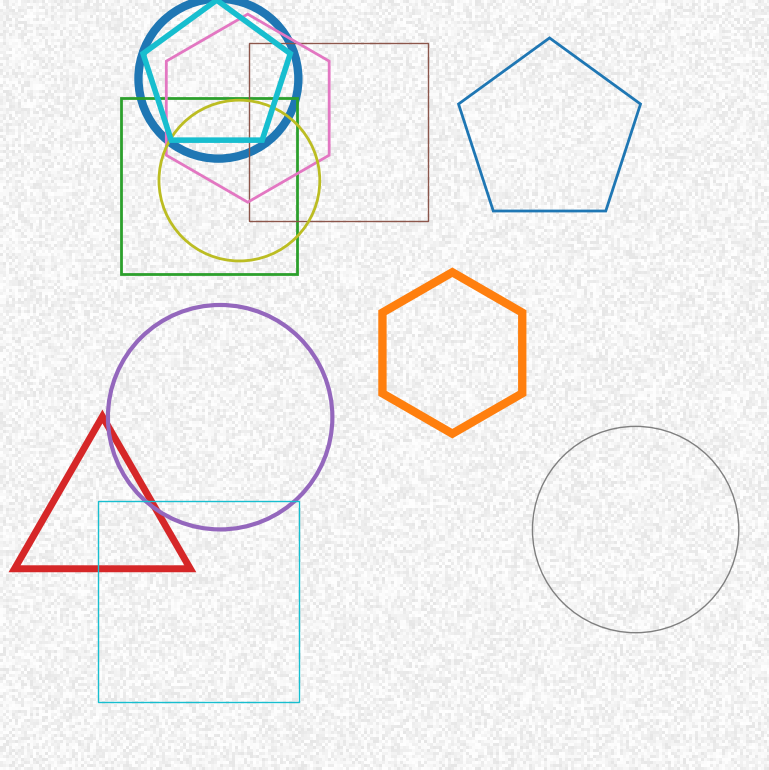[{"shape": "pentagon", "thickness": 1, "radius": 0.62, "center": [0.714, 0.826]}, {"shape": "circle", "thickness": 3, "radius": 0.52, "center": [0.284, 0.898]}, {"shape": "hexagon", "thickness": 3, "radius": 0.52, "center": [0.587, 0.542]}, {"shape": "square", "thickness": 1, "radius": 0.57, "center": [0.272, 0.759]}, {"shape": "triangle", "thickness": 2.5, "radius": 0.66, "center": [0.133, 0.327]}, {"shape": "circle", "thickness": 1.5, "radius": 0.73, "center": [0.286, 0.458]}, {"shape": "square", "thickness": 0.5, "radius": 0.58, "center": [0.44, 0.829]}, {"shape": "hexagon", "thickness": 1, "radius": 0.61, "center": [0.322, 0.86]}, {"shape": "circle", "thickness": 0.5, "radius": 0.67, "center": [0.825, 0.312]}, {"shape": "circle", "thickness": 1, "radius": 0.52, "center": [0.311, 0.765]}, {"shape": "pentagon", "thickness": 2, "radius": 0.5, "center": [0.281, 0.899]}, {"shape": "square", "thickness": 0.5, "radius": 0.65, "center": [0.258, 0.219]}]